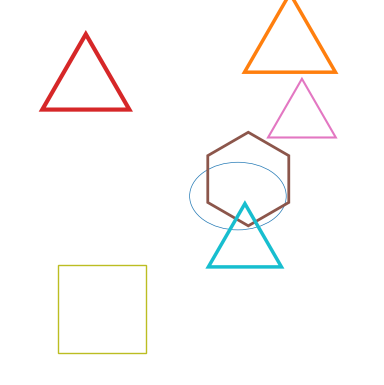[{"shape": "oval", "thickness": 0.5, "radius": 0.63, "center": [0.618, 0.491]}, {"shape": "triangle", "thickness": 2.5, "radius": 0.68, "center": [0.753, 0.881]}, {"shape": "triangle", "thickness": 3, "radius": 0.65, "center": [0.223, 0.781]}, {"shape": "hexagon", "thickness": 2, "radius": 0.61, "center": [0.645, 0.535]}, {"shape": "triangle", "thickness": 1.5, "radius": 0.51, "center": [0.784, 0.694]}, {"shape": "square", "thickness": 1, "radius": 0.57, "center": [0.265, 0.198]}, {"shape": "triangle", "thickness": 2.5, "radius": 0.55, "center": [0.636, 0.362]}]